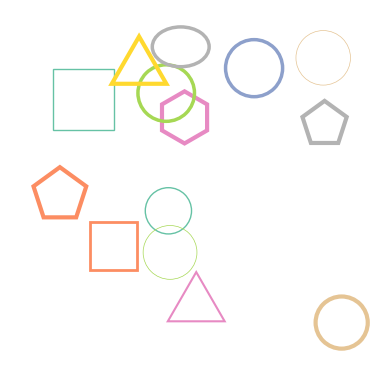[{"shape": "circle", "thickness": 1, "radius": 0.3, "center": [0.437, 0.452]}, {"shape": "square", "thickness": 1, "radius": 0.4, "center": [0.217, 0.742]}, {"shape": "square", "thickness": 2, "radius": 0.31, "center": [0.294, 0.361]}, {"shape": "pentagon", "thickness": 3, "radius": 0.36, "center": [0.156, 0.494]}, {"shape": "circle", "thickness": 2.5, "radius": 0.37, "center": [0.66, 0.823]}, {"shape": "triangle", "thickness": 1.5, "radius": 0.43, "center": [0.51, 0.208]}, {"shape": "hexagon", "thickness": 3, "radius": 0.34, "center": [0.479, 0.695]}, {"shape": "circle", "thickness": 2.5, "radius": 0.37, "center": [0.432, 0.758]}, {"shape": "circle", "thickness": 0.5, "radius": 0.35, "center": [0.442, 0.344]}, {"shape": "triangle", "thickness": 3, "radius": 0.41, "center": [0.361, 0.823]}, {"shape": "circle", "thickness": 0.5, "radius": 0.35, "center": [0.84, 0.85]}, {"shape": "circle", "thickness": 3, "radius": 0.34, "center": [0.887, 0.162]}, {"shape": "oval", "thickness": 2.5, "radius": 0.37, "center": [0.469, 0.878]}, {"shape": "pentagon", "thickness": 3, "radius": 0.3, "center": [0.843, 0.678]}]